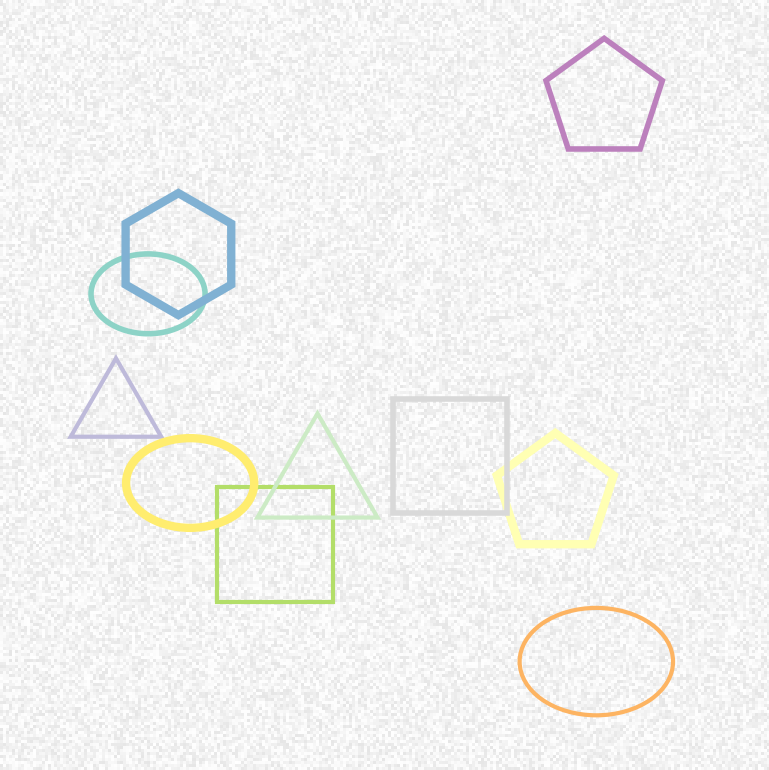[{"shape": "oval", "thickness": 2, "radius": 0.37, "center": [0.192, 0.618]}, {"shape": "pentagon", "thickness": 3, "radius": 0.4, "center": [0.721, 0.358]}, {"shape": "triangle", "thickness": 1.5, "radius": 0.34, "center": [0.151, 0.467]}, {"shape": "hexagon", "thickness": 3, "radius": 0.4, "center": [0.232, 0.67]}, {"shape": "oval", "thickness": 1.5, "radius": 0.5, "center": [0.774, 0.141]}, {"shape": "square", "thickness": 1.5, "radius": 0.38, "center": [0.358, 0.293]}, {"shape": "square", "thickness": 2, "radius": 0.37, "center": [0.584, 0.408]}, {"shape": "pentagon", "thickness": 2, "radius": 0.4, "center": [0.785, 0.871]}, {"shape": "triangle", "thickness": 1.5, "radius": 0.45, "center": [0.412, 0.373]}, {"shape": "oval", "thickness": 3, "radius": 0.42, "center": [0.247, 0.373]}]